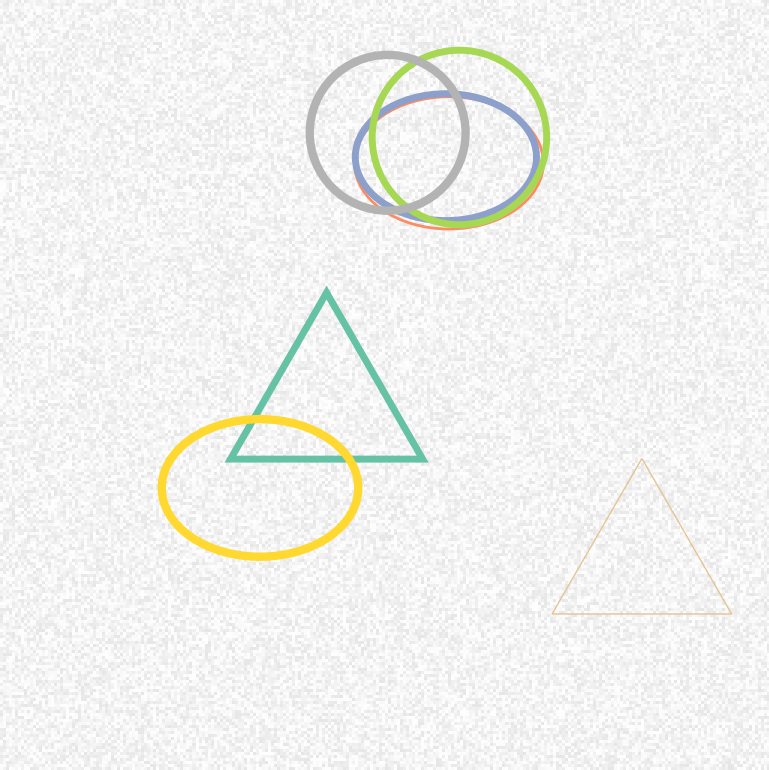[{"shape": "triangle", "thickness": 2.5, "radius": 0.72, "center": [0.424, 0.476]}, {"shape": "oval", "thickness": 1, "radius": 0.61, "center": [0.583, 0.788]}, {"shape": "oval", "thickness": 2.5, "radius": 0.59, "center": [0.579, 0.796]}, {"shape": "circle", "thickness": 2.5, "radius": 0.57, "center": [0.597, 0.821]}, {"shape": "oval", "thickness": 3, "radius": 0.64, "center": [0.338, 0.366]}, {"shape": "triangle", "thickness": 0.5, "radius": 0.67, "center": [0.834, 0.27]}, {"shape": "circle", "thickness": 3, "radius": 0.51, "center": [0.503, 0.828]}]